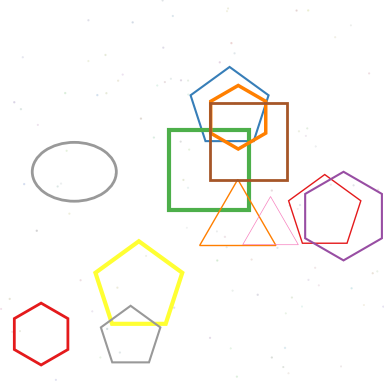[{"shape": "pentagon", "thickness": 1, "radius": 0.49, "center": [0.843, 0.448]}, {"shape": "hexagon", "thickness": 2, "radius": 0.4, "center": [0.107, 0.132]}, {"shape": "pentagon", "thickness": 1.5, "radius": 0.53, "center": [0.596, 0.72]}, {"shape": "square", "thickness": 3, "radius": 0.52, "center": [0.542, 0.559]}, {"shape": "hexagon", "thickness": 1.5, "radius": 0.58, "center": [0.892, 0.439]}, {"shape": "triangle", "thickness": 1, "radius": 0.57, "center": [0.618, 0.42]}, {"shape": "hexagon", "thickness": 2.5, "radius": 0.41, "center": [0.619, 0.695]}, {"shape": "pentagon", "thickness": 3, "radius": 0.59, "center": [0.361, 0.255]}, {"shape": "square", "thickness": 2, "radius": 0.5, "center": [0.646, 0.633]}, {"shape": "triangle", "thickness": 0.5, "radius": 0.42, "center": [0.703, 0.406]}, {"shape": "oval", "thickness": 2, "radius": 0.55, "center": [0.193, 0.554]}, {"shape": "pentagon", "thickness": 1.5, "radius": 0.41, "center": [0.339, 0.125]}]